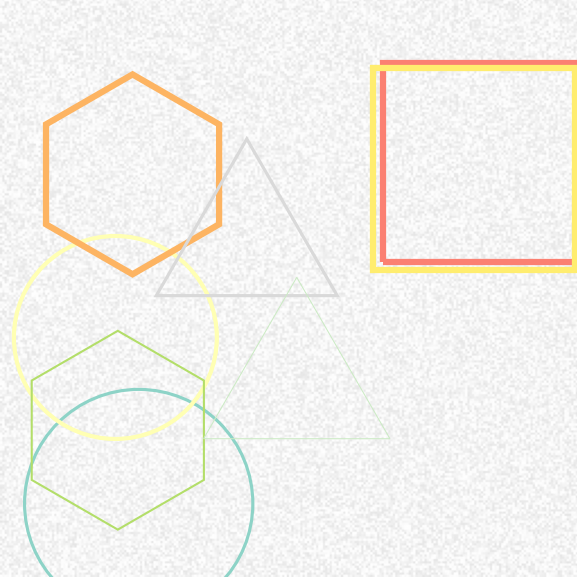[{"shape": "circle", "thickness": 1.5, "radius": 0.99, "center": [0.24, 0.127]}, {"shape": "circle", "thickness": 2, "radius": 0.88, "center": [0.2, 0.415]}, {"shape": "square", "thickness": 3, "radius": 0.86, "center": [0.836, 0.717]}, {"shape": "hexagon", "thickness": 3, "radius": 0.87, "center": [0.23, 0.697]}, {"shape": "hexagon", "thickness": 1, "radius": 0.86, "center": [0.204, 0.254]}, {"shape": "triangle", "thickness": 1.5, "radius": 0.9, "center": [0.427, 0.578]}, {"shape": "triangle", "thickness": 0.5, "radius": 0.93, "center": [0.514, 0.333]}, {"shape": "square", "thickness": 3, "radius": 0.87, "center": [0.82, 0.706]}]